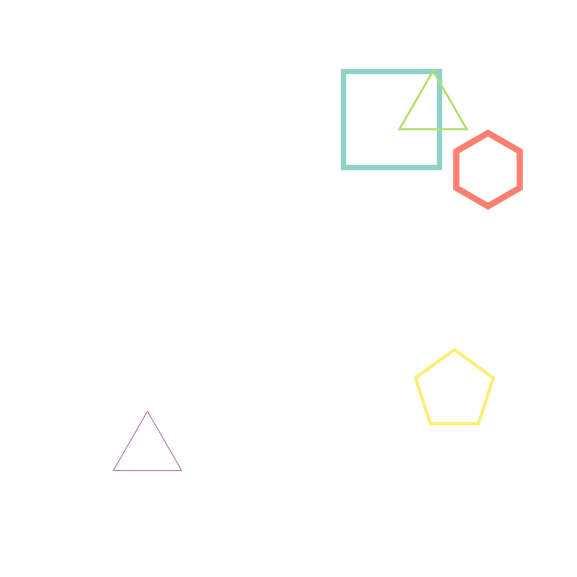[{"shape": "square", "thickness": 2.5, "radius": 0.42, "center": [0.677, 0.793]}, {"shape": "hexagon", "thickness": 3, "radius": 0.32, "center": [0.845, 0.705]}, {"shape": "triangle", "thickness": 1, "radius": 0.34, "center": [0.75, 0.809]}, {"shape": "triangle", "thickness": 0.5, "radius": 0.34, "center": [0.255, 0.219]}, {"shape": "pentagon", "thickness": 1.5, "radius": 0.35, "center": [0.787, 0.323]}]